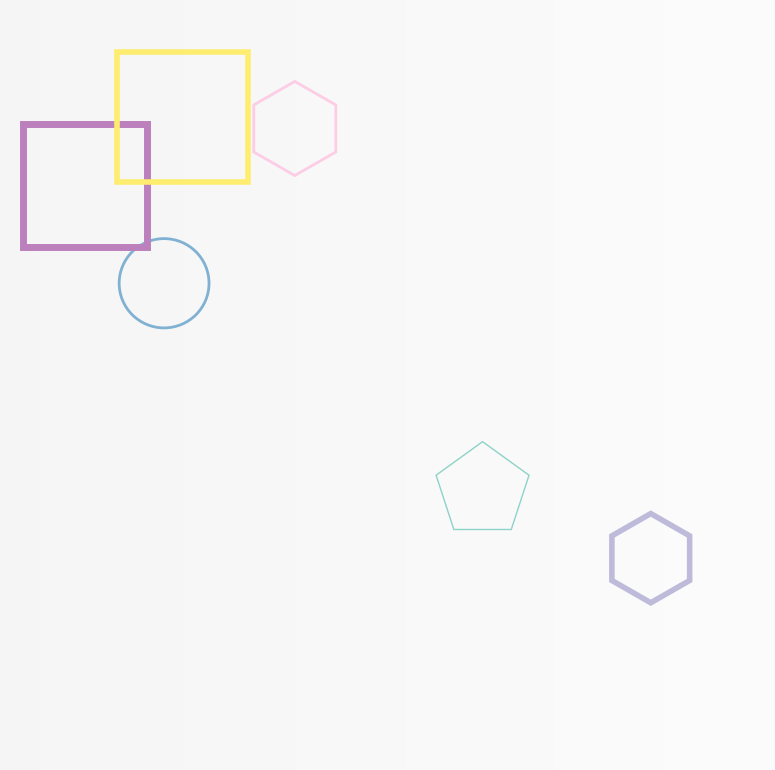[{"shape": "pentagon", "thickness": 0.5, "radius": 0.32, "center": [0.623, 0.363]}, {"shape": "hexagon", "thickness": 2, "radius": 0.29, "center": [0.84, 0.275]}, {"shape": "circle", "thickness": 1, "radius": 0.29, "center": [0.212, 0.632]}, {"shape": "hexagon", "thickness": 1, "radius": 0.31, "center": [0.38, 0.833]}, {"shape": "square", "thickness": 2.5, "radius": 0.4, "center": [0.109, 0.759]}, {"shape": "square", "thickness": 2, "radius": 0.42, "center": [0.236, 0.848]}]